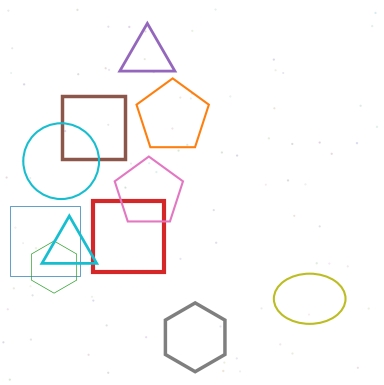[{"shape": "square", "thickness": 0.5, "radius": 0.45, "center": [0.118, 0.374]}, {"shape": "pentagon", "thickness": 1.5, "radius": 0.49, "center": [0.449, 0.698]}, {"shape": "hexagon", "thickness": 0.5, "radius": 0.34, "center": [0.14, 0.306]}, {"shape": "square", "thickness": 3, "radius": 0.46, "center": [0.333, 0.385]}, {"shape": "triangle", "thickness": 2, "radius": 0.41, "center": [0.383, 0.857]}, {"shape": "square", "thickness": 2.5, "radius": 0.41, "center": [0.244, 0.669]}, {"shape": "pentagon", "thickness": 1.5, "radius": 0.47, "center": [0.387, 0.5]}, {"shape": "hexagon", "thickness": 2.5, "radius": 0.45, "center": [0.507, 0.124]}, {"shape": "oval", "thickness": 1.5, "radius": 0.47, "center": [0.804, 0.224]}, {"shape": "circle", "thickness": 1.5, "radius": 0.49, "center": [0.159, 0.581]}, {"shape": "triangle", "thickness": 2, "radius": 0.41, "center": [0.18, 0.357]}]